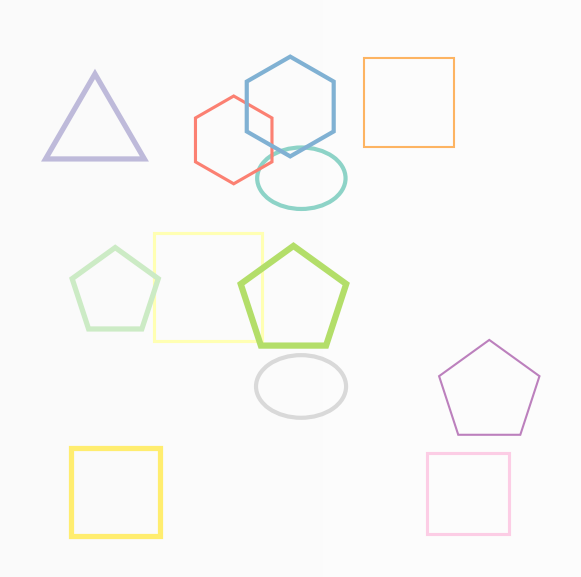[{"shape": "oval", "thickness": 2, "radius": 0.38, "center": [0.518, 0.691]}, {"shape": "square", "thickness": 1.5, "radius": 0.46, "center": [0.358, 0.502]}, {"shape": "triangle", "thickness": 2.5, "radius": 0.49, "center": [0.163, 0.773]}, {"shape": "hexagon", "thickness": 1.5, "radius": 0.38, "center": [0.402, 0.757]}, {"shape": "hexagon", "thickness": 2, "radius": 0.43, "center": [0.499, 0.815]}, {"shape": "square", "thickness": 1, "radius": 0.39, "center": [0.704, 0.822]}, {"shape": "pentagon", "thickness": 3, "radius": 0.48, "center": [0.505, 0.478]}, {"shape": "square", "thickness": 1.5, "radius": 0.35, "center": [0.806, 0.145]}, {"shape": "oval", "thickness": 2, "radius": 0.39, "center": [0.518, 0.33]}, {"shape": "pentagon", "thickness": 1, "radius": 0.45, "center": [0.842, 0.32]}, {"shape": "pentagon", "thickness": 2.5, "radius": 0.39, "center": [0.198, 0.493]}, {"shape": "square", "thickness": 2.5, "radius": 0.38, "center": [0.198, 0.148]}]